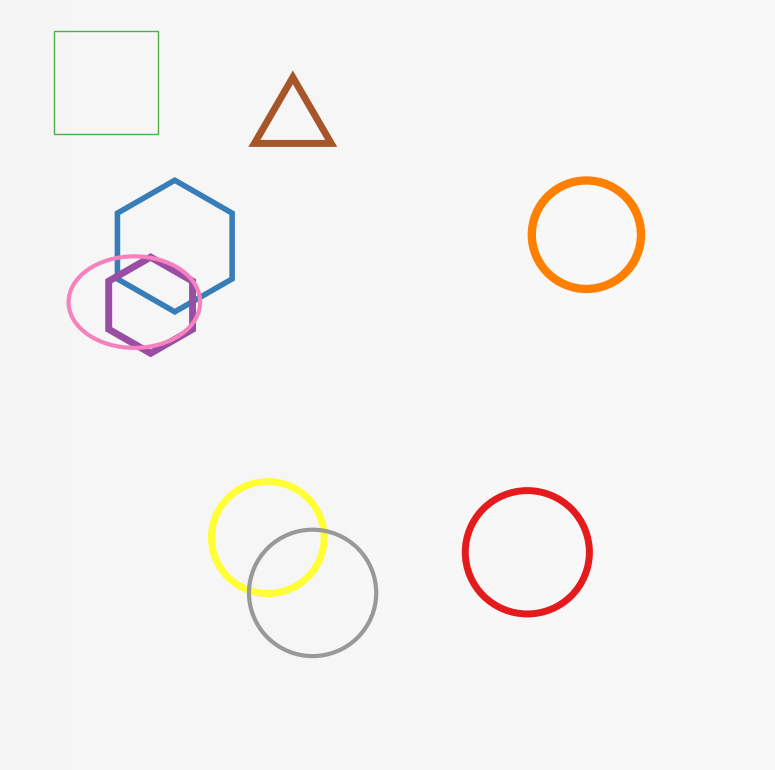[{"shape": "circle", "thickness": 2.5, "radius": 0.4, "center": [0.68, 0.283]}, {"shape": "hexagon", "thickness": 2, "radius": 0.43, "center": [0.226, 0.68]}, {"shape": "square", "thickness": 0.5, "radius": 0.34, "center": [0.137, 0.893]}, {"shape": "hexagon", "thickness": 2.5, "radius": 0.31, "center": [0.194, 0.604]}, {"shape": "circle", "thickness": 3, "radius": 0.35, "center": [0.757, 0.695]}, {"shape": "circle", "thickness": 2.5, "radius": 0.36, "center": [0.346, 0.302]}, {"shape": "triangle", "thickness": 2.5, "radius": 0.29, "center": [0.378, 0.842]}, {"shape": "oval", "thickness": 1.5, "radius": 0.42, "center": [0.173, 0.608]}, {"shape": "circle", "thickness": 1.5, "radius": 0.41, "center": [0.403, 0.23]}]